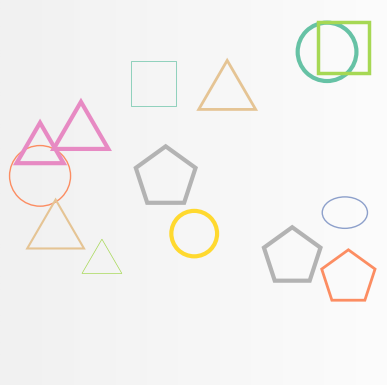[{"shape": "square", "thickness": 0.5, "radius": 0.29, "center": [0.397, 0.783]}, {"shape": "circle", "thickness": 3, "radius": 0.38, "center": [0.844, 0.865]}, {"shape": "circle", "thickness": 1, "radius": 0.39, "center": [0.103, 0.543]}, {"shape": "pentagon", "thickness": 2, "radius": 0.36, "center": [0.899, 0.279]}, {"shape": "oval", "thickness": 1, "radius": 0.29, "center": [0.89, 0.448]}, {"shape": "triangle", "thickness": 3, "radius": 0.35, "center": [0.103, 0.611]}, {"shape": "triangle", "thickness": 3, "radius": 0.41, "center": [0.209, 0.654]}, {"shape": "triangle", "thickness": 0.5, "radius": 0.3, "center": [0.263, 0.319]}, {"shape": "square", "thickness": 2.5, "radius": 0.33, "center": [0.887, 0.876]}, {"shape": "circle", "thickness": 3, "radius": 0.3, "center": [0.501, 0.393]}, {"shape": "triangle", "thickness": 1.5, "radius": 0.42, "center": [0.144, 0.397]}, {"shape": "triangle", "thickness": 2, "radius": 0.42, "center": [0.586, 0.758]}, {"shape": "pentagon", "thickness": 3, "radius": 0.38, "center": [0.754, 0.333]}, {"shape": "pentagon", "thickness": 3, "radius": 0.41, "center": [0.428, 0.539]}]